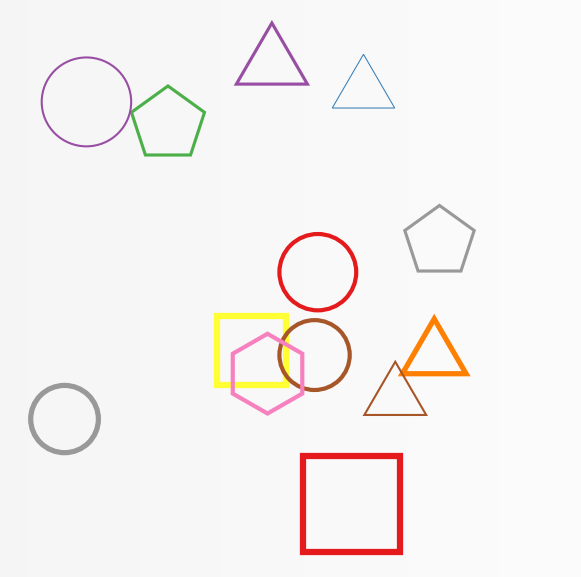[{"shape": "circle", "thickness": 2, "radius": 0.33, "center": [0.547, 0.528]}, {"shape": "square", "thickness": 3, "radius": 0.42, "center": [0.604, 0.126]}, {"shape": "triangle", "thickness": 0.5, "radius": 0.31, "center": [0.625, 0.843]}, {"shape": "pentagon", "thickness": 1.5, "radius": 0.33, "center": [0.289, 0.784]}, {"shape": "circle", "thickness": 1, "radius": 0.38, "center": [0.149, 0.823]}, {"shape": "triangle", "thickness": 1.5, "radius": 0.35, "center": [0.468, 0.889]}, {"shape": "triangle", "thickness": 2.5, "radius": 0.32, "center": [0.747, 0.384]}, {"shape": "square", "thickness": 3, "radius": 0.3, "center": [0.433, 0.392]}, {"shape": "circle", "thickness": 2, "radius": 0.3, "center": [0.541, 0.384]}, {"shape": "triangle", "thickness": 1, "radius": 0.31, "center": [0.68, 0.311]}, {"shape": "hexagon", "thickness": 2, "radius": 0.35, "center": [0.46, 0.352]}, {"shape": "circle", "thickness": 2.5, "radius": 0.29, "center": [0.111, 0.274]}, {"shape": "pentagon", "thickness": 1.5, "radius": 0.31, "center": [0.756, 0.581]}]